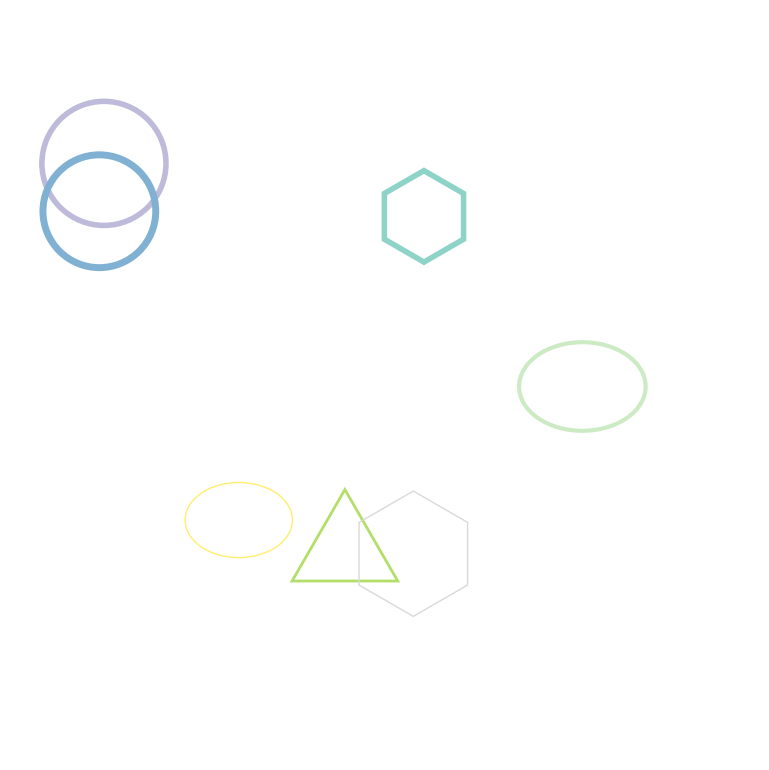[{"shape": "hexagon", "thickness": 2, "radius": 0.3, "center": [0.551, 0.719]}, {"shape": "circle", "thickness": 2, "radius": 0.4, "center": [0.135, 0.788]}, {"shape": "circle", "thickness": 2.5, "radius": 0.37, "center": [0.129, 0.726]}, {"shape": "triangle", "thickness": 1, "radius": 0.4, "center": [0.448, 0.285]}, {"shape": "hexagon", "thickness": 0.5, "radius": 0.41, "center": [0.537, 0.281]}, {"shape": "oval", "thickness": 1.5, "radius": 0.41, "center": [0.756, 0.498]}, {"shape": "oval", "thickness": 0.5, "radius": 0.35, "center": [0.31, 0.325]}]